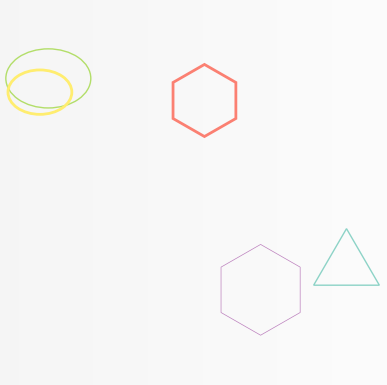[{"shape": "triangle", "thickness": 1, "radius": 0.49, "center": [0.894, 0.308]}, {"shape": "hexagon", "thickness": 2, "radius": 0.47, "center": [0.528, 0.739]}, {"shape": "oval", "thickness": 1, "radius": 0.55, "center": [0.125, 0.796]}, {"shape": "hexagon", "thickness": 0.5, "radius": 0.59, "center": [0.673, 0.247]}, {"shape": "oval", "thickness": 2, "radius": 0.41, "center": [0.103, 0.761]}]